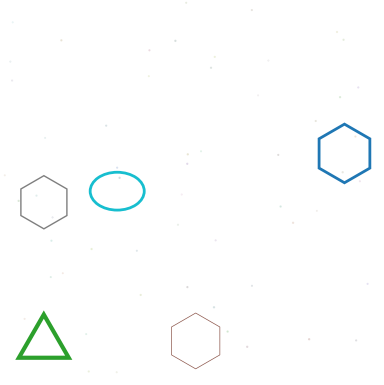[{"shape": "hexagon", "thickness": 2, "radius": 0.38, "center": [0.895, 0.601]}, {"shape": "triangle", "thickness": 3, "radius": 0.37, "center": [0.114, 0.108]}, {"shape": "hexagon", "thickness": 0.5, "radius": 0.36, "center": [0.508, 0.114]}, {"shape": "hexagon", "thickness": 1, "radius": 0.34, "center": [0.114, 0.475]}, {"shape": "oval", "thickness": 2, "radius": 0.35, "center": [0.304, 0.503]}]